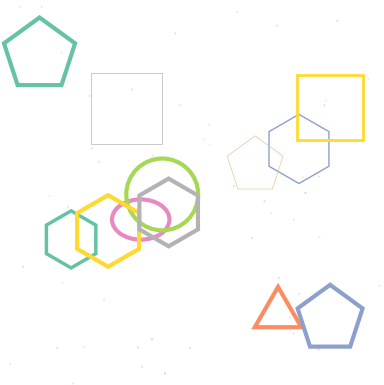[{"shape": "hexagon", "thickness": 2.5, "radius": 0.37, "center": [0.185, 0.378]}, {"shape": "pentagon", "thickness": 3, "radius": 0.49, "center": [0.103, 0.857]}, {"shape": "triangle", "thickness": 3, "radius": 0.35, "center": [0.722, 0.185]}, {"shape": "hexagon", "thickness": 1, "radius": 0.45, "center": [0.777, 0.613]}, {"shape": "pentagon", "thickness": 3, "radius": 0.44, "center": [0.857, 0.171]}, {"shape": "oval", "thickness": 3, "radius": 0.37, "center": [0.366, 0.43]}, {"shape": "circle", "thickness": 3, "radius": 0.47, "center": [0.421, 0.495]}, {"shape": "square", "thickness": 2, "radius": 0.43, "center": [0.857, 0.721]}, {"shape": "hexagon", "thickness": 3, "radius": 0.46, "center": [0.281, 0.4]}, {"shape": "pentagon", "thickness": 0.5, "radius": 0.38, "center": [0.663, 0.571]}, {"shape": "hexagon", "thickness": 3, "radius": 0.44, "center": [0.438, 0.448]}, {"shape": "square", "thickness": 0.5, "radius": 0.47, "center": [0.329, 0.718]}]